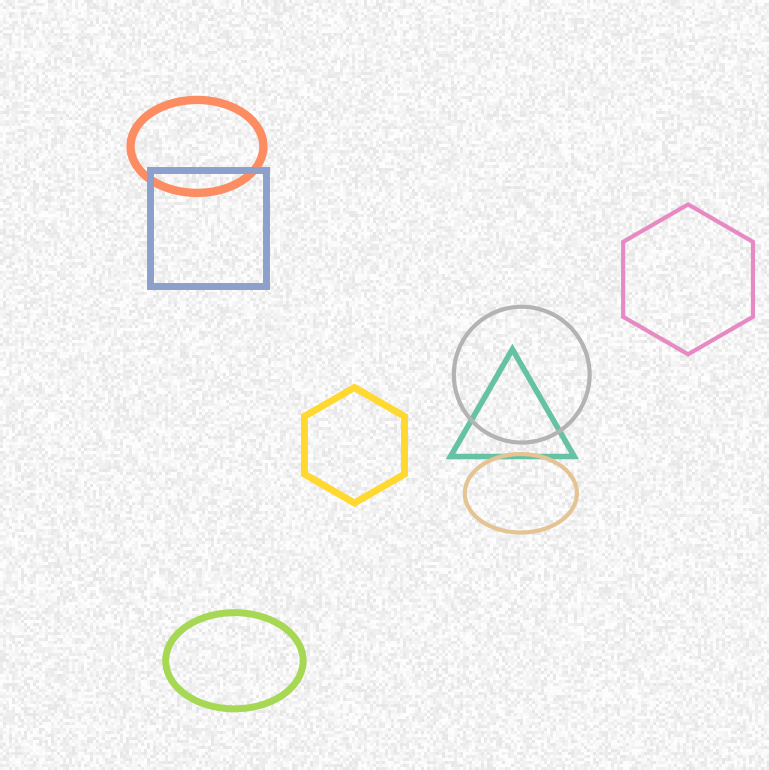[{"shape": "triangle", "thickness": 2, "radius": 0.46, "center": [0.665, 0.454]}, {"shape": "oval", "thickness": 3, "radius": 0.43, "center": [0.256, 0.81]}, {"shape": "square", "thickness": 2.5, "radius": 0.38, "center": [0.27, 0.704]}, {"shape": "hexagon", "thickness": 1.5, "radius": 0.49, "center": [0.894, 0.637]}, {"shape": "oval", "thickness": 2.5, "radius": 0.45, "center": [0.304, 0.142]}, {"shape": "hexagon", "thickness": 2.5, "radius": 0.38, "center": [0.46, 0.422]}, {"shape": "oval", "thickness": 1.5, "radius": 0.36, "center": [0.676, 0.359]}, {"shape": "circle", "thickness": 1.5, "radius": 0.44, "center": [0.678, 0.513]}]